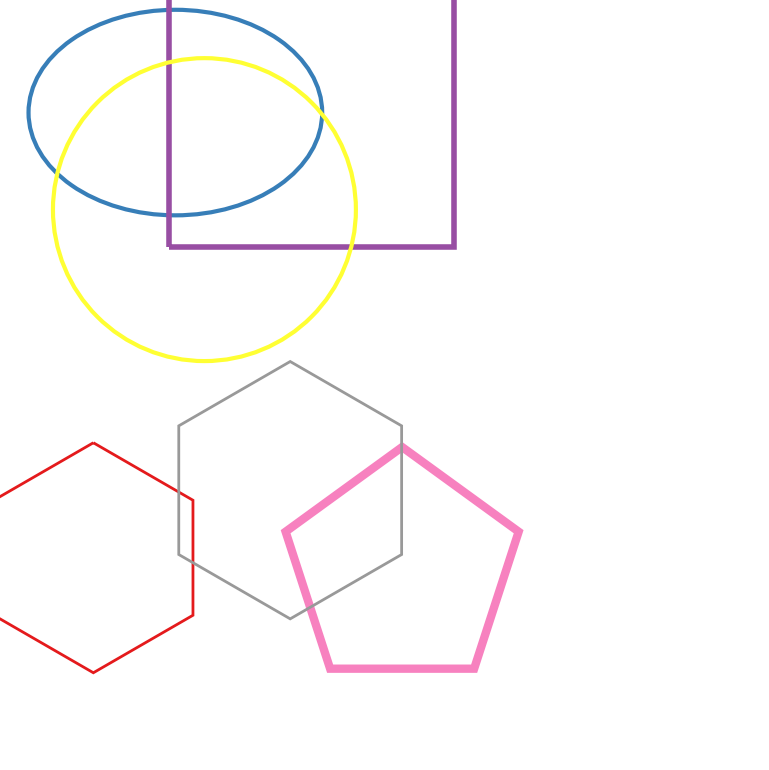[{"shape": "hexagon", "thickness": 1, "radius": 0.75, "center": [0.121, 0.276]}, {"shape": "oval", "thickness": 1.5, "radius": 0.95, "center": [0.228, 0.854]}, {"shape": "square", "thickness": 2, "radius": 0.92, "center": [0.405, 0.864]}, {"shape": "circle", "thickness": 1.5, "radius": 0.98, "center": [0.265, 0.728]}, {"shape": "pentagon", "thickness": 3, "radius": 0.8, "center": [0.522, 0.26]}, {"shape": "hexagon", "thickness": 1, "radius": 0.84, "center": [0.377, 0.363]}]